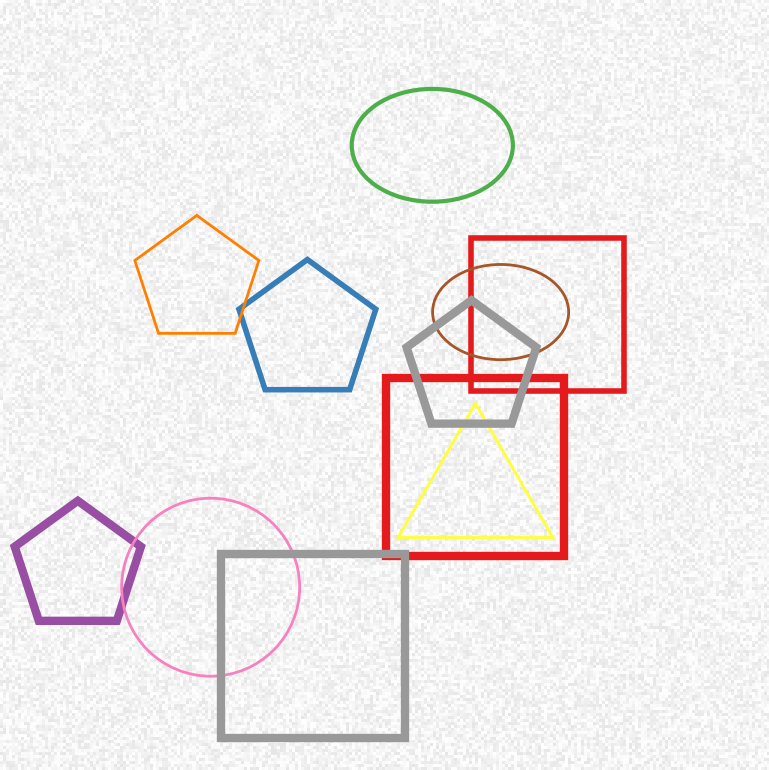[{"shape": "square", "thickness": 2, "radius": 0.5, "center": [0.711, 0.592]}, {"shape": "square", "thickness": 3, "radius": 0.58, "center": [0.617, 0.394]}, {"shape": "pentagon", "thickness": 2, "radius": 0.47, "center": [0.399, 0.57]}, {"shape": "oval", "thickness": 1.5, "radius": 0.52, "center": [0.561, 0.811]}, {"shape": "pentagon", "thickness": 3, "radius": 0.43, "center": [0.101, 0.263]}, {"shape": "pentagon", "thickness": 1, "radius": 0.42, "center": [0.256, 0.636]}, {"shape": "triangle", "thickness": 1, "radius": 0.58, "center": [0.617, 0.36]}, {"shape": "oval", "thickness": 1, "radius": 0.44, "center": [0.65, 0.595]}, {"shape": "circle", "thickness": 1, "radius": 0.58, "center": [0.274, 0.237]}, {"shape": "pentagon", "thickness": 3, "radius": 0.44, "center": [0.612, 0.521]}, {"shape": "square", "thickness": 3, "radius": 0.6, "center": [0.406, 0.161]}]